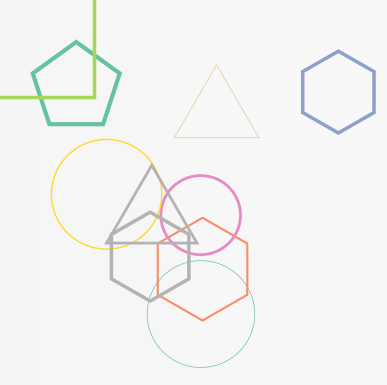[{"shape": "pentagon", "thickness": 3, "radius": 0.59, "center": [0.197, 0.773]}, {"shape": "circle", "thickness": 0.5, "radius": 0.69, "center": [0.519, 0.184]}, {"shape": "hexagon", "thickness": 1.5, "radius": 0.67, "center": [0.523, 0.301]}, {"shape": "hexagon", "thickness": 2.5, "radius": 0.53, "center": [0.873, 0.761]}, {"shape": "circle", "thickness": 2, "radius": 0.51, "center": [0.518, 0.441]}, {"shape": "square", "thickness": 2.5, "radius": 0.71, "center": [0.102, 0.889]}, {"shape": "circle", "thickness": 1, "radius": 0.71, "center": [0.275, 0.495]}, {"shape": "triangle", "thickness": 0.5, "radius": 0.63, "center": [0.559, 0.705]}, {"shape": "triangle", "thickness": 2, "radius": 0.67, "center": [0.392, 0.436]}, {"shape": "hexagon", "thickness": 2.5, "radius": 0.58, "center": [0.387, 0.333]}]